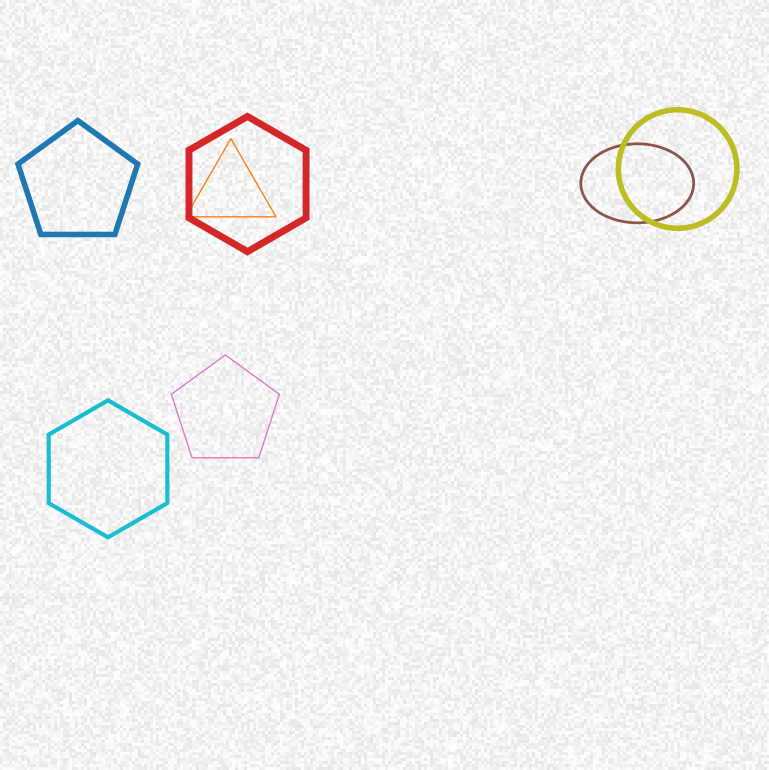[{"shape": "pentagon", "thickness": 2, "radius": 0.41, "center": [0.101, 0.762]}, {"shape": "triangle", "thickness": 0.5, "radius": 0.34, "center": [0.3, 0.752]}, {"shape": "hexagon", "thickness": 2.5, "radius": 0.44, "center": [0.321, 0.761]}, {"shape": "oval", "thickness": 1, "radius": 0.37, "center": [0.828, 0.762]}, {"shape": "pentagon", "thickness": 0.5, "radius": 0.37, "center": [0.293, 0.465]}, {"shape": "circle", "thickness": 2, "radius": 0.38, "center": [0.88, 0.781]}, {"shape": "hexagon", "thickness": 1.5, "radius": 0.44, "center": [0.14, 0.391]}]